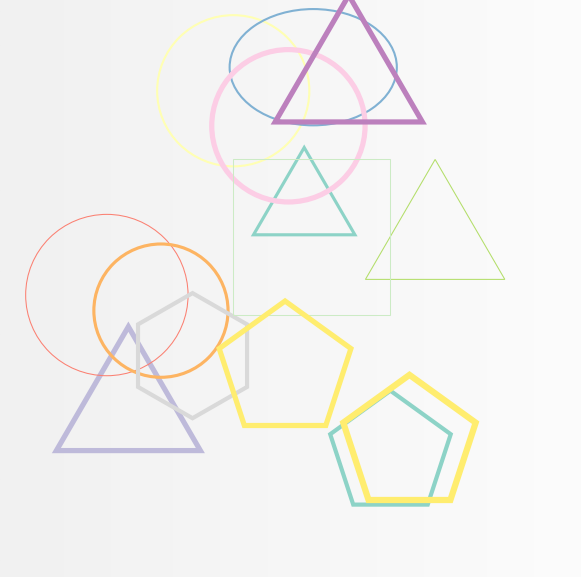[{"shape": "pentagon", "thickness": 2, "radius": 0.55, "center": [0.672, 0.214]}, {"shape": "triangle", "thickness": 1.5, "radius": 0.5, "center": [0.523, 0.643]}, {"shape": "circle", "thickness": 1, "radius": 0.65, "center": [0.401, 0.842]}, {"shape": "triangle", "thickness": 2.5, "radius": 0.72, "center": [0.221, 0.29]}, {"shape": "circle", "thickness": 0.5, "radius": 0.7, "center": [0.184, 0.488]}, {"shape": "oval", "thickness": 1, "radius": 0.72, "center": [0.539, 0.883]}, {"shape": "circle", "thickness": 1.5, "radius": 0.58, "center": [0.277, 0.461]}, {"shape": "triangle", "thickness": 0.5, "radius": 0.69, "center": [0.749, 0.585]}, {"shape": "circle", "thickness": 2.5, "radius": 0.66, "center": [0.496, 0.781]}, {"shape": "hexagon", "thickness": 2, "radius": 0.54, "center": [0.331, 0.383]}, {"shape": "triangle", "thickness": 2.5, "radius": 0.73, "center": [0.6, 0.861]}, {"shape": "square", "thickness": 0.5, "radius": 0.68, "center": [0.535, 0.589]}, {"shape": "pentagon", "thickness": 2.5, "radius": 0.6, "center": [0.49, 0.359]}, {"shape": "pentagon", "thickness": 3, "radius": 0.6, "center": [0.704, 0.23]}]